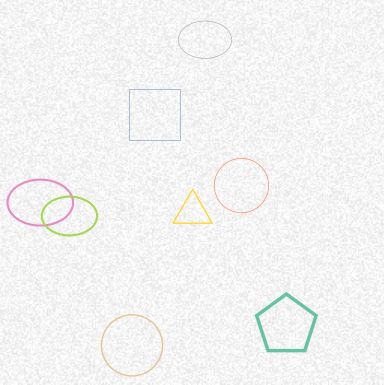[{"shape": "pentagon", "thickness": 2.5, "radius": 0.41, "center": [0.744, 0.155]}, {"shape": "circle", "thickness": 0.5, "radius": 0.35, "center": [0.627, 0.518]}, {"shape": "square", "thickness": 0.5, "radius": 0.33, "center": [0.402, 0.702]}, {"shape": "oval", "thickness": 1.5, "radius": 0.43, "center": [0.105, 0.474]}, {"shape": "oval", "thickness": 1.5, "radius": 0.36, "center": [0.18, 0.439]}, {"shape": "triangle", "thickness": 1, "radius": 0.29, "center": [0.5, 0.45]}, {"shape": "circle", "thickness": 1, "radius": 0.4, "center": [0.343, 0.103]}, {"shape": "oval", "thickness": 0.5, "radius": 0.35, "center": [0.532, 0.897]}]